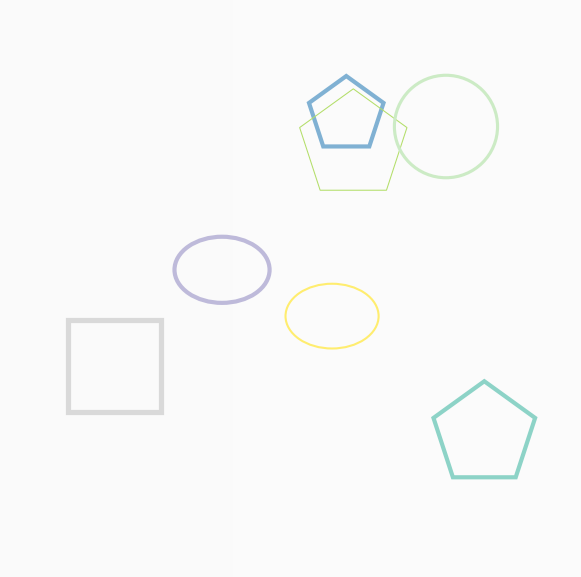[{"shape": "pentagon", "thickness": 2, "radius": 0.46, "center": [0.833, 0.247]}, {"shape": "oval", "thickness": 2, "radius": 0.41, "center": [0.382, 0.532]}, {"shape": "pentagon", "thickness": 2, "radius": 0.34, "center": [0.596, 0.8]}, {"shape": "pentagon", "thickness": 0.5, "radius": 0.49, "center": [0.608, 0.748]}, {"shape": "square", "thickness": 2.5, "radius": 0.4, "center": [0.197, 0.366]}, {"shape": "circle", "thickness": 1.5, "radius": 0.44, "center": [0.767, 0.78]}, {"shape": "oval", "thickness": 1, "radius": 0.4, "center": [0.571, 0.452]}]